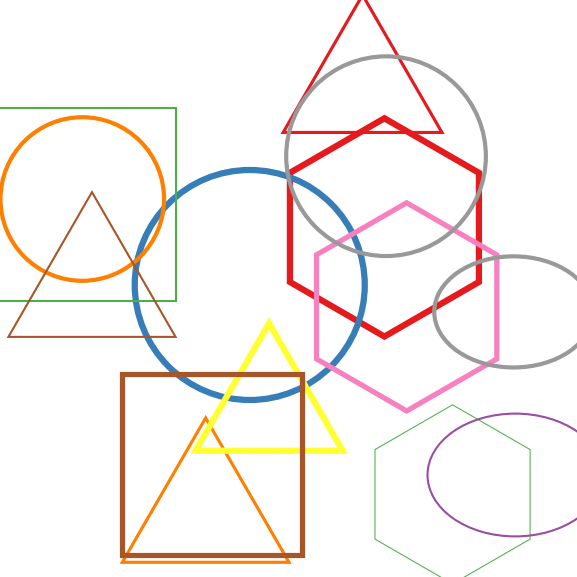[{"shape": "hexagon", "thickness": 3, "radius": 0.94, "center": [0.666, 0.605]}, {"shape": "triangle", "thickness": 1.5, "radius": 0.79, "center": [0.628, 0.849]}, {"shape": "circle", "thickness": 3, "radius": 1.0, "center": [0.432, 0.506]}, {"shape": "hexagon", "thickness": 0.5, "radius": 0.78, "center": [0.784, 0.143]}, {"shape": "square", "thickness": 1, "radius": 0.84, "center": [0.137, 0.645]}, {"shape": "oval", "thickness": 1, "radius": 0.76, "center": [0.892, 0.177]}, {"shape": "triangle", "thickness": 1.5, "radius": 0.83, "center": [0.356, 0.109]}, {"shape": "circle", "thickness": 2, "radius": 0.71, "center": [0.142, 0.655]}, {"shape": "triangle", "thickness": 3, "radius": 0.74, "center": [0.466, 0.292]}, {"shape": "triangle", "thickness": 1, "radius": 0.84, "center": [0.159, 0.499]}, {"shape": "square", "thickness": 2.5, "radius": 0.78, "center": [0.367, 0.195]}, {"shape": "hexagon", "thickness": 2.5, "radius": 0.9, "center": [0.704, 0.468]}, {"shape": "circle", "thickness": 2, "radius": 0.86, "center": [0.668, 0.729]}, {"shape": "oval", "thickness": 2, "radius": 0.69, "center": [0.889, 0.459]}]